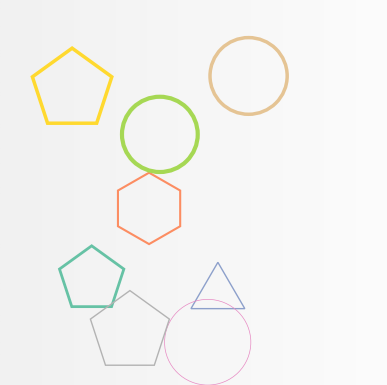[{"shape": "pentagon", "thickness": 2, "radius": 0.44, "center": [0.237, 0.274]}, {"shape": "hexagon", "thickness": 1.5, "radius": 0.46, "center": [0.385, 0.459]}, {"shape": "triangle", "thickness": 1, "radius": 0.4, "center": [0.562, 0.238]}, {"shape": "circle", "thickness": 0.5, "radius": 0.56, "center": [0.536, 0.111]}, {"shape": "circle", "thickness": 3, "radius": 0.49, "center": [0.413, 0.651]}, {"shape": "pentagon", "thickness": 2.5, "radius": 0.54, "center": [0.186, 0.767]}, {"shape": "circle", "thickness": 2.5, "radius": 0.5, "center": [0.642, 0.803]}, {"shape": "pentagon", "thickness": 1, "radius": 0.54, "center": [0.335, 0.138]}]